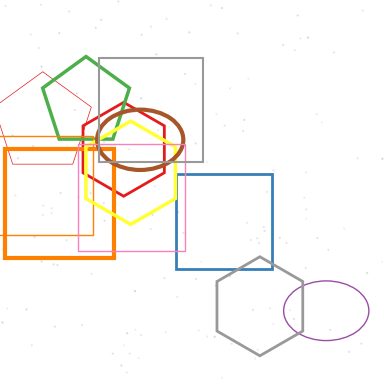[{"shape": "pentagon", "thickness": 0.5, "radius": 0.66, "center": [0.111, 0.681]}, {"shape": "hexagon", "thickness": 2, "radius": 0.61, "center": [0.321, 0.612]}, {"shape": "square", "thickness": 2, "radius": 0.62, "center": [0.582, 0.424]}, {"shape": "pentagon", "thickness": 2.5, "radius": 0.59, "center": [0.223, 0.735]}, {"shape": "oval", "thickness": 1, "radius": 0.55, "center": [0.847, 0.193]}, {"shape": "square", "thickness": 3, "radius": 0.71, "center": [0.154, 0.472]}, {"shape": "square", "thickness": 1, "radius": 0.64, "center": [0.112, 0.518]}, {"shape": "hexagon", "thickness": 2.5, "radius": 0.67, "center": [0.339, 0.551]}, {"shape": "oval", "thickness": 3, "radius": 0.56, "center": [0.364, 0.637]}, {"shape": "square", "thickness": 1, "radius": 0.69, "center": [0.34, 0.487]}, {"shape": "square", "thickness": 1.5, "radius": 0.68, "center": [0.392, 0.714]}, {"shape": "hexagon", "thickness": 2, "radius": 0.64, "center": [0.675, 0.204]}]